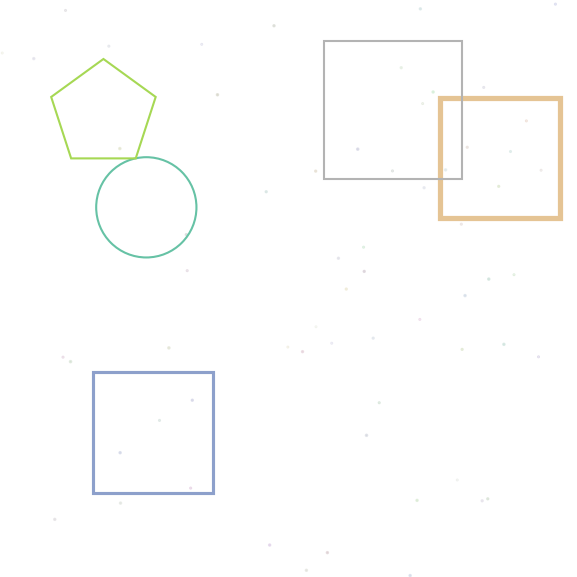[{"shape": "circle", "thickness": 1, "radius": 0.43, "center": [0.253, 0.64]}, {"shape": "square", "thickness": 1.5, "radius": 0.52, "center": [0.264, 0.25]}, {"shape": "pentagon", "thickness": 1, "radius": 0.48, "center": [0.179, 0.802]}, {"shape": "square", "thickness": 2.5, "radius": 0.52, "center": [0.866, 0.726]}, {"shape": "square", "thickness": 1, "radius": 0.6, "center": [0.68, 0.809]}]